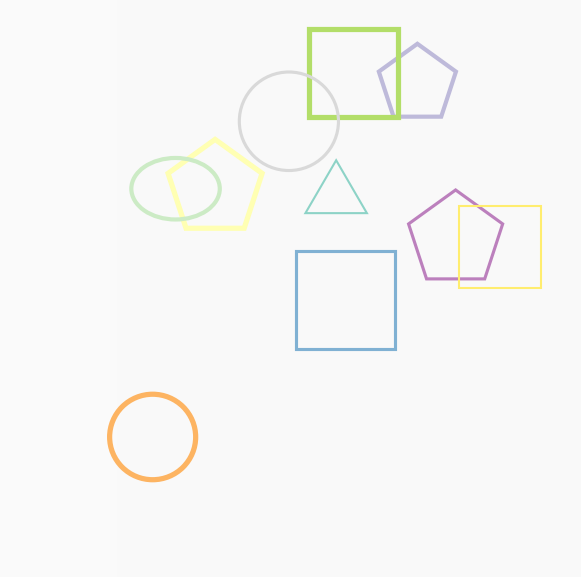[{"shape": "triangle", "thickness": 1, "radius": 0.31, "center": [0.578, 0.661]}, {"shape": "pentagon", "thickness": 2.5, "radius": 0.43, "center": [0.37, 0.673]}, {"shape": "pentagon", "thickness": 2, "radius": 0.35, "center": [0.718, 0.854]}, {"shape": "square", "thickness": 1.5, "radius": 0.42, "center": [0.594, 0.479]}, {"shape": "circle", "thickness": 2.5, "radius": 0.37, "center": [0.263, 0.242]}, {"shape": "square", "thickness": 2.5, "radius": 0.38, "center": [0.608, 0.873]}, {"shape": "circle", "thickness": 1.5, "radius": 0.43, "center": [0.497, 0.789]}, {"shape": "pentagon", "thickness": 1.5, "radius": 0.43, "center": [0.784, 0.585]}, {"shape": "oval", "thickness": 2, "radius": 0.38, "center": [0.302, 0.672]}, {"shape": "square", "thickness": 1, "radius": 0.35, "center": [0.86, 0.572]}]